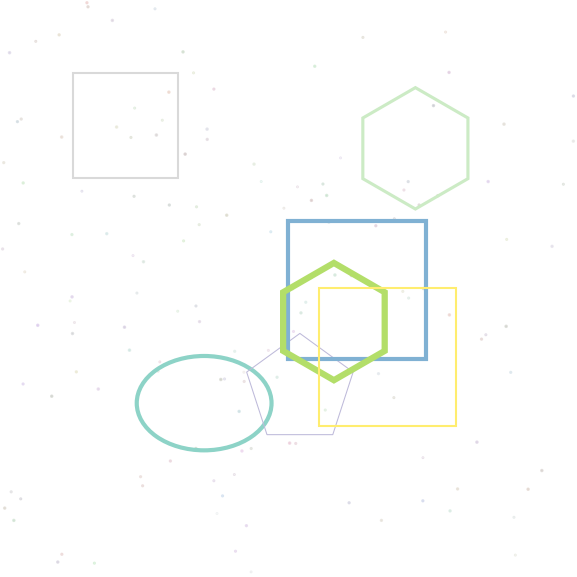[{"shape": "oval", "thickness": 2, "radius": 0.58, "center": [0.353, 0.301]}, {"shape": "pentagon", "thickness": 0.5, "radius": 0.48, "center": [0.519, 0.325]}, {"shape": "square", "thickness": 2, "radius": 0.6, "center": [0.618, 0.497]}, {"shape": "hexagon", "thickness": 3, "radius": 0.51, "center": [0.578, 0.442]}, {"shape": "square", "thickness": 1, "radius": 0.46, "center": [0.217, 0.782]}, {"shape": "hexagon", "thickness": 1.5, "radius": 0.53, "center": [0.719, 0.742]}, {"shape": "square", "thickness": 1, "radius": 0.59, "center": [0.671, 0.381]}]